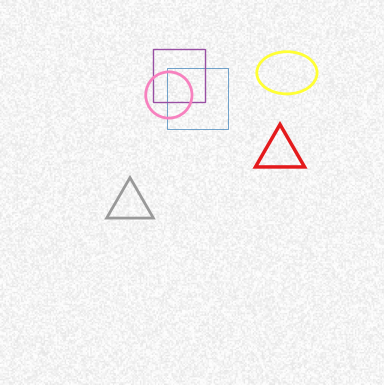[{"shape": "triangle", "thickness": 2.5, "radius": 0.37, "center": [0.727, 0.603]}, {"shape": "square", "thickness": 0.5, "radius": 0.39, "center": [0.513, 0.744]}, {"shape": "square", "thickness": 1, "radius": 0.34, "center": [0.465, 0.805]}, {"shape": "oval", "thickness": 2, "radius": 0.39, "center": [0.745, 0.811]}, {"shape": "circle", "thickness": 2, "radius": 0.3, "center": [0.439, 0.753]}, {"shape": "triangle", "thickness": 2, "radius": 0.35, "center": [0.338, 0.469]}]